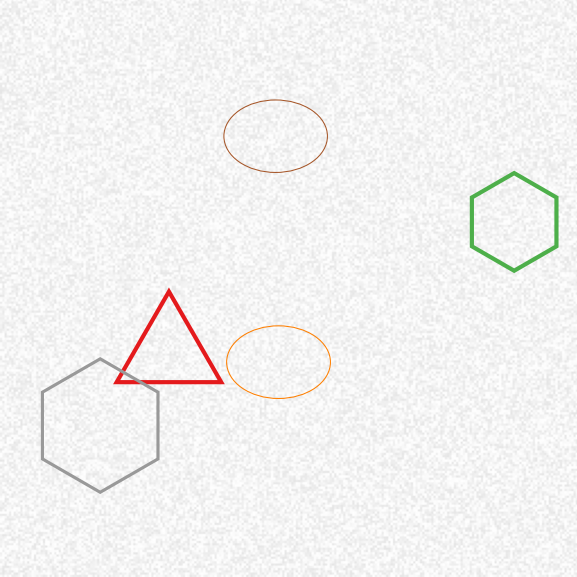[{"shape": "triangle", "thickness": 2, "radius": 0.52, "center": [0.293, 0.39]}, {"shape": "hexagon", "thickness": 2, "radius": 0.42, "center": [0.89, 0.615]}, {"shape": "oval", "thickness": 0.5, "radius": 0.45, "center": [0.482, 0.372]}, {"shape": "oval", "thickness": 0.5, "radius": 0.45, "center": [0.477, 0.763]}, {"shape": "hexagon", "thickness": 1.5, "radius": 0.58, "center": [0.174, 0.262]}]